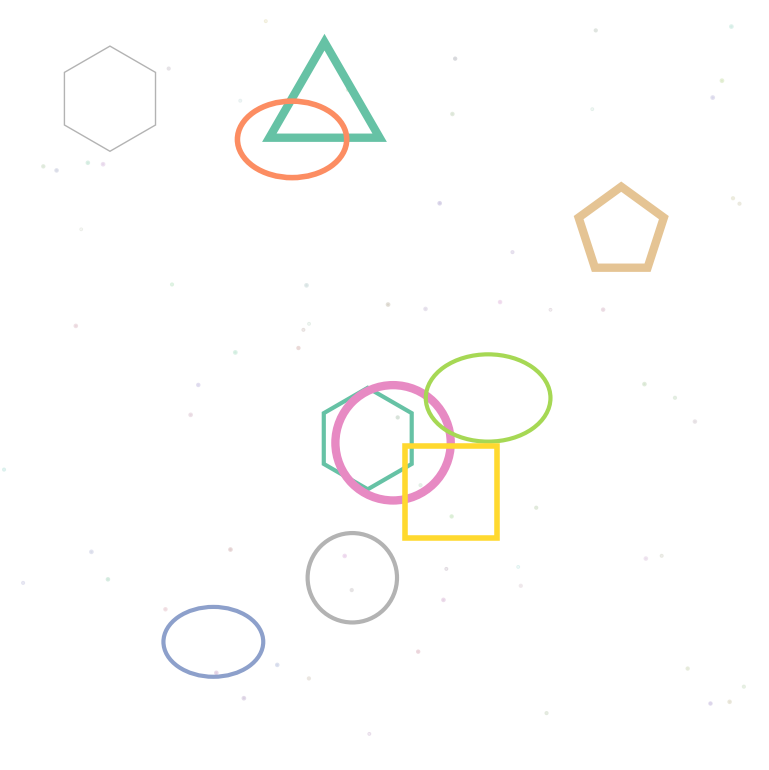[{"shape": "triangle", "thickness": 3, "radius": 0.41, "center": [0.421, 0.863]}, {"shape": "hexagon", "thickness": 1.5, "radius": 0.33, "center": [0.478, 0.43]}, {"shape": "oval", "thickness": 2, "radius": 0.35, "center": [0.379, 0.819]}, {"shape": "oval", "thickness": 1.5, "radius": 0.32, "center": [0.277, 0.166]}, {"shape": "circle", "thickness": 3, "radius": 0.37, "center": [0.51, 0.425]}, {"shape": "oval", "thickness": 1.5, "radius": 0.4, "center": [0.634, 0.483]}, {"shape": "square", "thickness": 2, "radius": 0.3, "center": [0.586, 0.361]}, {"shape": "pentagon", "thickness": 3, "radius": 0.29, "center": [0.807, 0.699]}, {"shape": "hexagon", "thickness": 0.5, "radius": 0.34, "center": [0.143, 0.872]}, {"shape": "circle", "thickness": 1.5, "radius": 0.29, "center": [0.458, 0.25]}]